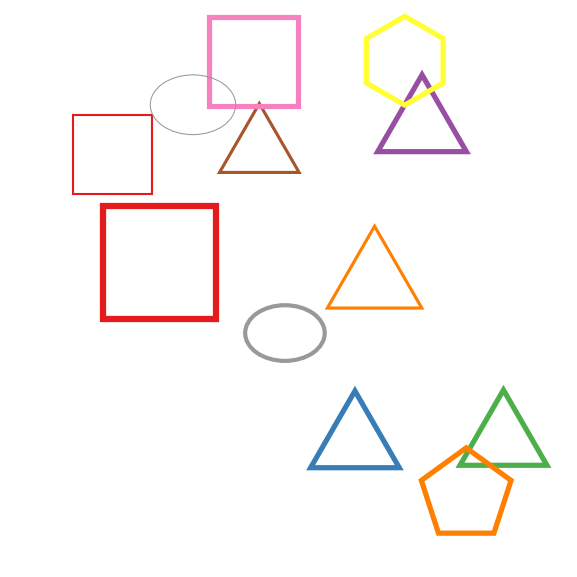[{"shape": "square", "thickness": 1, "radius": 0.34, "center": [0.194, 0.731]}, {"shape": "square", "thickness": 3, "radius": 0.49, "center": [0.276, 0.545]}, {"shape": "triangle", "thickness": 2.5, "radius": 0.44, "center": [0.615, 0.234]}, {"shape": "triangle", "thickness": 2.5, "radius": 0.43, "center": [0.872, 0.237]}, {"shape": "triangle", "thickness": 2.5, "radius": 0.44, "center": [0.731, 0.781]}, {"shape": "triangle", "thickness": 1.5, "radius": 0.47, "center": [0.649, 0.513]}, {"shape": "pentagon", "thickness": 2.5, "radius": 0.41, "center": [0.807, 0.142]}, {"shape": "hexagon", "thickness": 2.5, "radius": 0.38, "center": [0.701, 0.894]}, {"shape": "triangle", "thickness": 1.5, "radius": 0.4, "center": [0.449, 0.74]}, {"shape": "square", "thickness": 2.5, "radius": 0.39, "center": [0.439, 0.893]}, {"shape": "oval", "thickness": 0.5, "radius": 0.37, "center": [0.334, 0.818]}, {"shape": "oval", "thickness": 2, "radius": 0.34, "center": [0.493, 0.422]}]